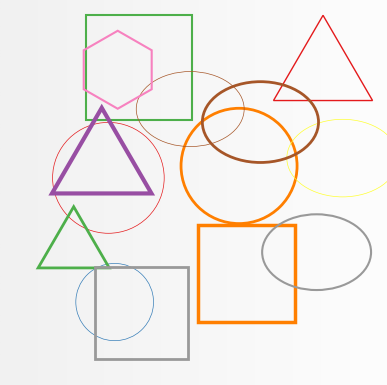[{"shape": "circle", "thickness": 0.5, "radius": 0.72, "center": [0.28, 0.538]}, {"shape": "triangle", "thickness": 1, "radius": 0.74, "center": [0.834, 0.813]}, {"shape": "circle", "thickness": 0.5, "radius": 0.5, "center": [0.296, 0.215]}, {"shape": "triangle", "thickness": 2, "radius": 0.53, "center": [0.19, 0.357]}, {"shape": "square", "thickness": 1.5, "radius": 0.68, "center": [0.359, 0.824]}, {"shape": "triangle", "thickness": 3, "radius": 0.74, "center": [0.263, 0.572]}, {"shape": "square", "thickness": 2.5, "radius": 0.63, "center": [0.636, 0.289]}, {"shape": "circle", "thickness": 2, "radius": 0.75, "center": [0.617, 0.569]}, {"shape": "oval", "thickness": 0.5, "radius": 0.72, "center": [0.884, 0.589]}, {"shape": "oval", "thickness": 0.5, "radius": 0.7, "center": [0.491, 0.717]}, {"shape": "oval", "thickness": 2, "radius": 0.75, "center": [0.672, 0.683]}, {"shape": "hexagon", "thickness": 1.5, "radius": 0.51, "center": [0.304, 0.819]}, {"shape": "square", "thickness": 2, "radius": 0.6, "center": [0.365, 0.187]}, {"shape": "oval", "thickness": 1.5, "radius": 0.7, "center": [0.817, 0.345]}]